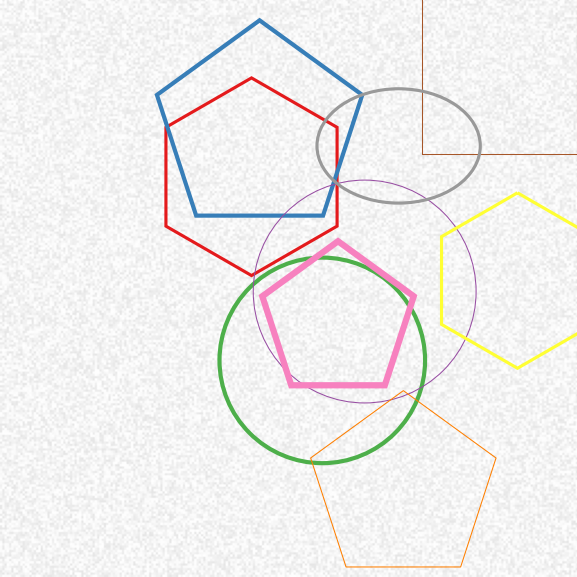[{"shape": "hexagon", "thickness": 1.5, "radius": 0.86, "center": [0.436, 0.693]}, {"shape": "pentagon", "thickness": 2, "radius": 0.93, "center": [0.45, 0.777]}, {"shape": "circle", "thickness": 2, "radius": 0.89, "center": [0.558, 0.375]}, {"shape": "circle", "thickness": 0.5, "radius": 0.96, "center": [0.631, 0.494]}, {"shape": "pentagon", "thickness": 0.5, "radius": 0.84, "center": [0.698, 0.154]}, {"shape": "hexagon", "thickness": 1.5, "radius": 0.76, "center": [0.896, 0.513]}, {"shape": "square", "thickness": 0.5, "radius": 0.67, "center": [0.865, 0.867]}, {"shape": "pentagon", "thickness": 3, "radius": 0.69, "center": [0.585, 0.444]}, {"shape": "oval", "thickness": 1.5, "radius": 0.71, "center": [0.69, 0.746]}]